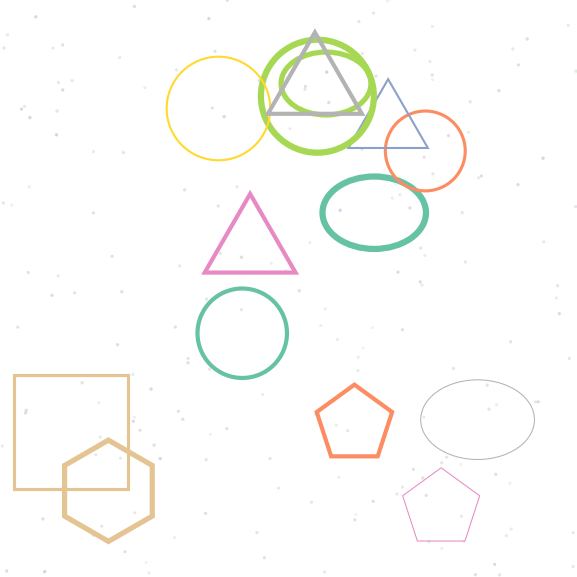[{"shape": "oval", "thickness": 3, "radius": 0.45, "center": [0.648, 0.631]}, {"shape": "circle", "thickness": 2, "radius": 0.39, "center": [0.419, 0.422]}, {"shape": "pentagon", "thickness": 2, "radius": 0.34, "center": [0.614, 0.264]}, {"shape": "circle", "thickness": 1.5, "radius": 0.35, "center": [0.736, 0.738]}, {"shape": "triangle", "thickness": 1, "radius": 0.4, "center": [0.672, 0.783]}, {"shape": "pentagon", "thickness": 0.5, "radius": 0.35, "center": [0.764, 0.119]}, {"shape": "triangle", "thickness": 2, "radius": 0.45, "center": [0.433, 0.573]}, {"shape": "oval", "thickness": 2.5, "radius": 0.39, "center": [0.565, 0.855]}, {"shape": "circle", "thickness": 3, "radius": 0.49, "center": [0.55, 0.833]}, {"shape": "circle", "thickness": 1, "radius": 0.45, "center": [0.378, 0.811]}, {"shape": "hexagon", "thickness": 2.5, "radius": 0.44, "center": [0.188, 0.149]}, {"shape": "square", "thickness": 1.5, "radius": 0.5, "center": [0.123, 0.251]}, {"shape": "oval", "thickness": 0.5, "radius": 0.49, "center": [0.827, 0.272]}, {"shape": "triangle", "thickness": 2, "radius": 0.47, "center": [0.545, 0.849]}]